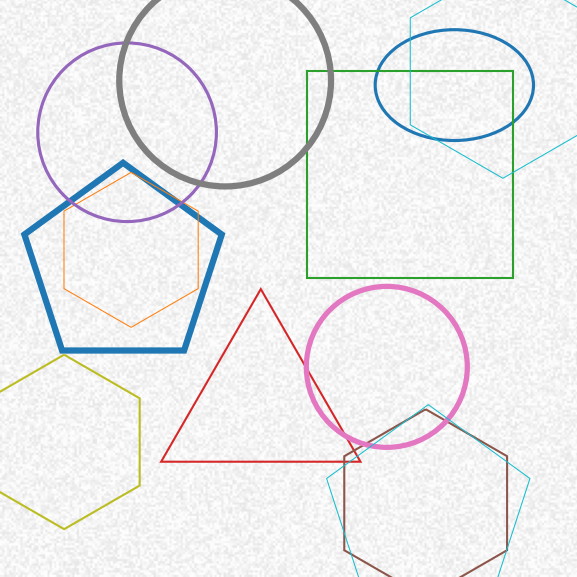[{"shape": "pentagon", "thickness": 3, "radius": 0.9, "center": [0.213, 0.538]}, {"shape": "oval", "thickness": 1.5, "radius": 0.69, "center": [0.787, 0.852]}, {"shape": "hexagon", "thickness": 0.5, "radius": 0.67, "center": [0.227, 0.566]}, {"shape": "square", "thickness": 1, "radius": 0.89, "center": [0.71, 0.696]}, {"shape": "triangle", "thickness": 1, "radius": 1.0, "center": [0.452, 0.299]}, {"shape": "circle", "thickness": 1.5, "radius": 0.77, "center": [0.22, 0.77]}, {"shape": "hexagon", "thickness": 1, "radius": 0.81, "center": [0.737, 0.128]}, {"shape": "circle", "thickness": 2.5, "radius": 0.7, "center": [0.67, 0.364]}, {"shape": "circle", "thickness": 3, "radius": 0.92, "center": [0.39, 0.86]}, {"shape": "hexagon", "thickness": 1, "radius": 0.76, "center": [0.111, 0.234]}, {"shape": "pentagon", "thickness": 0.5, "radius": 0.93, "center": [0.742, 0.113]}, {"shape": "hexagon", "thickness": 0.5, "radius": 0.93, "center": [0.871, 0.876]}]